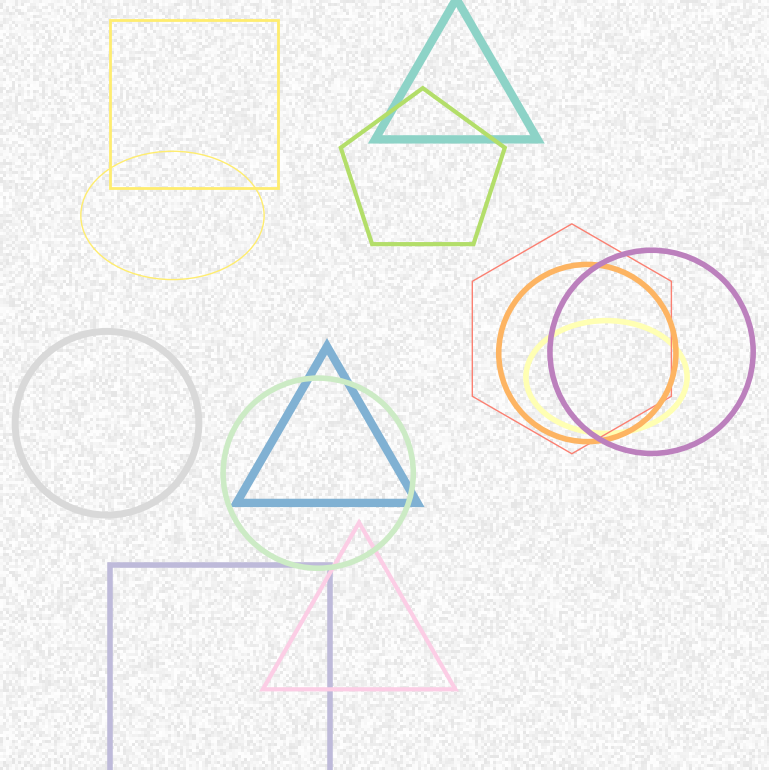[{"shape": "triangle", "thickness": 3, "radius": 0.61, "center": [0.593, 0.88]}, {"shape": "oval", "thickness": 2, "radius": 0.52, "center": [0.788, 0.51]}, {"shape": "square", "thickness": 2, "radius": 0.71, "center": [0.286, 0.123]}, {"shape": "hexagon", "thickness": 0.5, "radius": 0.75, "center": [0.743, 0.56]}, {"shape": "triangle", "thickness": 3, "radius": 0.68, "center": [0.425, 0.415]}, {"shape": "circle", "thickness": 2, "radius": 0.58, "center": [0.763, 0.542]}, {"shape": "pentagon", "thickness": 1.5, "radius": 0.56, "center": [0.549, 0.774]}, {"shape": "triangle", "thickness": 1.5, "radius": 0.72, "center": [0.466, 0.177]}, {"shape": "circle", "thickness": 2.5, "radius": 0.6, "center": [0.139, 0.45]}, {"shape": "circle", "thickness": 2, "radius": 0.66, "center": [0.846, 0.543]}, {"shape": "circle", "thickness": 2, "radius": 0.62, "center": [0.413, 0.386]}, {"shape": "oval", "thickness": 0.5, "radius": 0.6, "center": [0.224, 0.72]}, {"shape": "square", "thickness": 1, "radius": 0.55, "center": [0.252, 0.865]}]